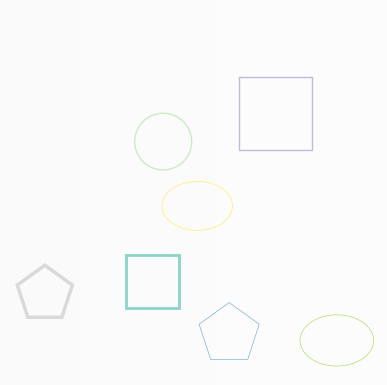[{"shape": "square", "thickness": 2, "radius": 0.34, "center": [0.394, 0.269]}, {"shape": "square", "thickness": 1, "radius": 0.47, "center": [0.711, 0.705]}, {"shape": "pentagon", "thickness": 0.5, "radius": 0.41, "center": [0.591, 0.133]}, {"shape": "oval", "thickness": 0.5, "radius": 0.48, "center": [0.869, 0.116]}, {"shape": "pentagon", "thickness": 2.5, "radius": 0.37, "center": [0.116, 0.236]}, {"shape": "circle", "thickness": 1, "radius": 0.37, "center": [0.421, 0.632]}, {"shape": "oval", "thickness": 0.5, "radius": 0.45, "center": [0.509, 0.465]}]